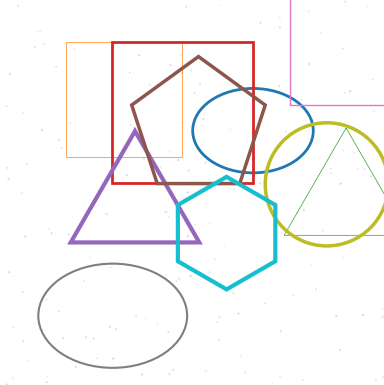[{"shape": "oval", "thickness": 2, "radius": 0.78, "center": [0.657, 0.661]}, {"shape": "square", "thickness": 0.5, "radius": 0.75, "center": [0.323, 0.741]}, {"shape": "triangle", "thickness": 0.5, "radius": 0.93, "center": [0.899, 0.482]}, {"shape": "square", "thickness": 2, "radius": 0.92, "center": [0.473, 0.707]}, {"shape": "triangle", "thickness": 3, "radius": 0.96, "center": [0.351, 0.467]}, {"shape": "pentagon", "thickness": 2.5, "radius": 0.91, "center": [0.516, 0.671]}, {"shape": "square", "thickness": 1, "radius": 0.73, "center": [0.897, 0.872]}, {"shape": "oval", "thickness": 1.5, "radius": 0.97, "center": [0.293, 0.18]}, {"shape": "circle", "thickness": 2.5, "radius": 0.8, "center": [0.849, 0.521]}, {"shape": "hexagon", "thickness": 3, "radius": 0.73, "center": [0.589, 0.395]}]